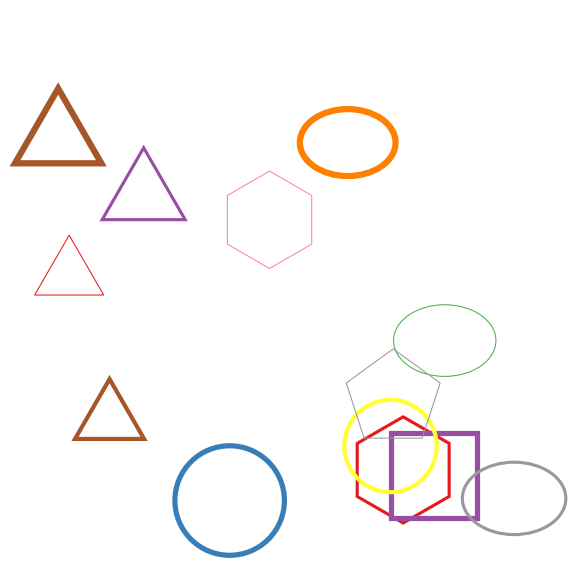[{"shape": "hexagon", "thickness": 1.5, "radius": 0.46, "center": [0.698, 0.185]}, {"shape": "triangle", "thickness": 0.5, "radius": 0.35, "center": [0.12, 0.523]}, {"shape": "circle", "thickness": 2.5, "radius": 0.47, "center": [0.398, 0.132]}, {"shape": "oval", "thickness": 0.5, "radius": 0.44, "center": [0.77, 0.409]}, {"shape": "triangle", "thickness": 1.5, "radius": 0.41, "center": [0.249, 0.66]}, {"shape": "square", "thickness": 2.5, "radius": 0.37, "center": [0.752, 0.176]}, {"shape": "oval", "thickness": 3, "radius": 0.41, "center": [0.602, 0.752]}, {"shape": "circle", "thickness": 2, "radius": 0.4, "center": [0.676, 0.227]}, {"shape": "triangle", "thickness": 3, "radius": 0.43, "center": [0.101, 0.76]}, {"shape": "triangle", "thickness": 2, "radius": 0.35, "center": [0.19, 0.274]}, {"shape": "hexagon", "thickness": 0.5, "radius": 0.42, "center": [0.467, 0.619]}, {"shape": "pentagon", "thickness": 0.5, "radius": 0.43, "center": [0.681, 0.31]}, {"shape": "oval", "thickness": 1.5, "radius": 0.45, "center": [0.89, 0.136]}]